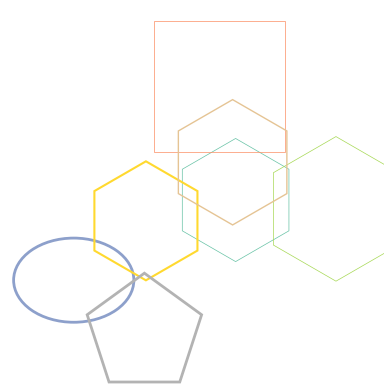[{"shape": "hexagon", "thickness": 0.5, "radius": 0.8, "center": [0.612, 0.48]}, {"shape": "square", "thickness": 0.5, "radius": 0.85, "center": [0.571, 0.775]}, {"shape": "oval", "thickness": 2, "radius": 0.78, "center": [0.192, 0.272]}, {"shape": "hexagon", "thickness": 0.5, "radius": 0.94, "center": [0.873, 0.457]}, {"shape": "hexagon", "thickness": 1.5, "radius": 0.77, "center": [0.379, 0.426]}, {"shape": "hexagon", "thickness": 1, "radius": 0.81, "center": [0.604, 0.578]}, {"shape": "pentagon", "thickness": 2, "radius": 0.78, "center": [0.375, 0.134]}]